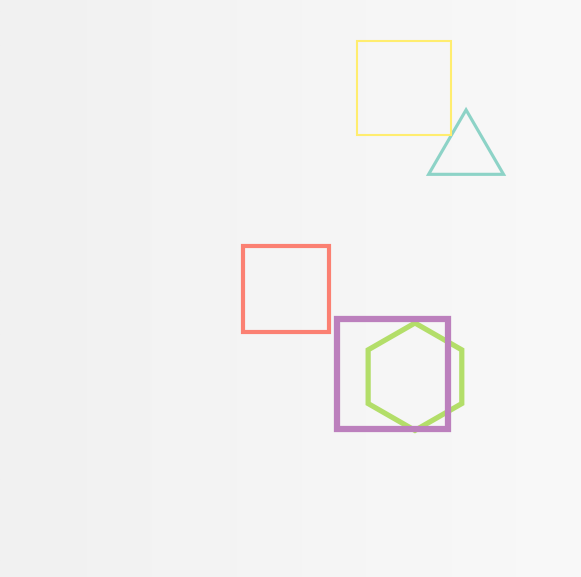[{"shape": "triangle", "thickness": 1.5, "radius": 0.37, "center": [0.802, 0.734]}, {"shape": "square", "thickness": 2, "radius": 0.37, "center": [0.492, 0.499]}, {"shape": "hexagon", "thickness": 2.5, "radius": 0.47, "center": [0.714, 0.347]}, {"shape": "square", "thickness": 3, "radius": 0.48, "center": [0.675, 0.352]}, {"shape": "square", "thickness": 1, "radius": 0.41, "center": [0.695, 0.846]}]